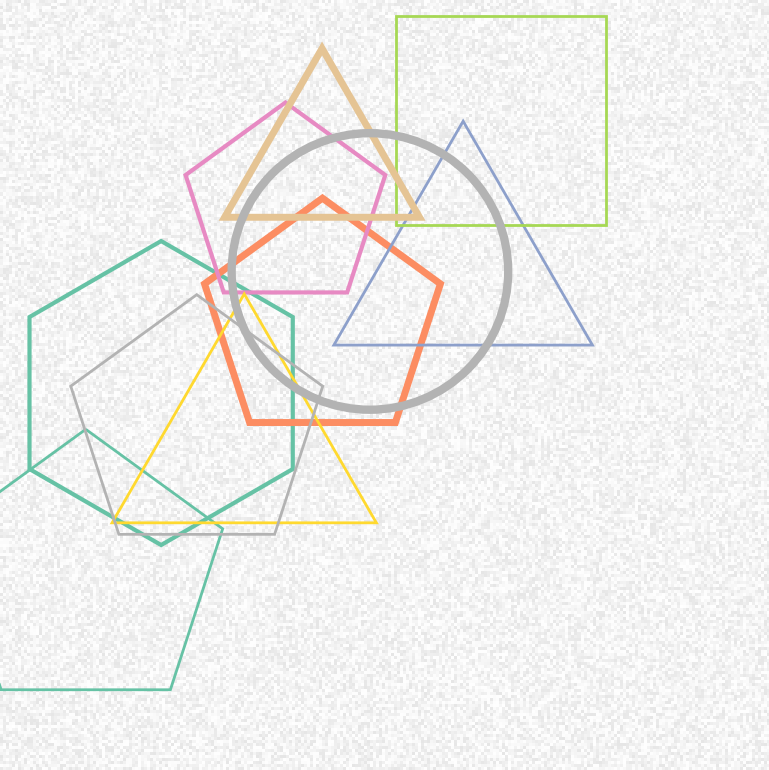[{"shape": "pentagon", "thickness": 1, "radius": 0.93, "center": [0.111, 0.255]}, {"shape": "hexagon", "thickness": 1.5, "radius": 0.99, "center": [0.209, 0.49]}, {"shape": "pentagon", "thickness": 2.5, "radius": 0.81, "center": [0.419, 0.582]}, {"shape": "triangle", "thickness": 1, "radius": 0.97, "center": [0.601, 0.649]}, {"shape": "pentagon", "thickness": 1.5, "radius": 0.68, "center": [0.371, 0.731]}, {"shape": "square", "thickness": 1, "radius": 0.68, "center": [0.651, 0.843]}, {"shape": "triangle", "thickness": 1, "radius": 0.99, "center": [0.317, 0.42]}, {"shape": "triangle", "thickness": 2.5, "radius": 0.73, "center": [0.418, 0.791]}, {"shape": "pentagon", "thickness": 1, "radius": 0.86, "center": [0.256, 0.445]}, {"shape": "circle", "thickness": 3, "radius": 0.9, "center": [0.48, 0.647]}]